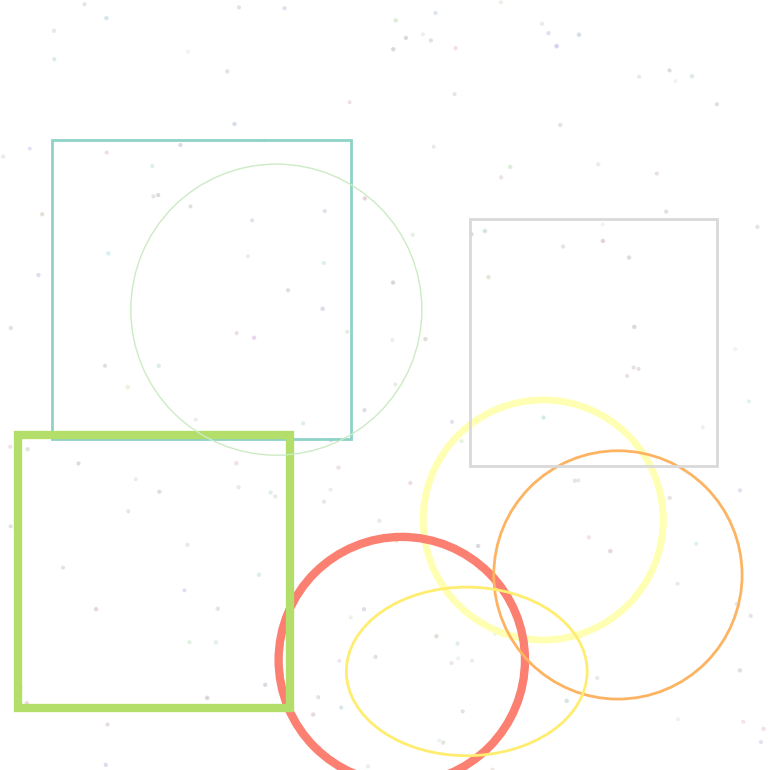[{"shape": "square", "thickness": 1, "radius": 0.97, "center": [0.262, 0.624]}, {"shape": "circle", "thickness": 2.5, "radius": 0.78, "center": [0.705, 0.325]}, {"shape": "circle", "thickness": 3, "radius": 0.8, "center": [0.522, 0.143]}, {"shape": "circle", "thickness": 1, "radius": 0.81, "center": [0.803, 0.253]}, {"shape": "square", "thickness": 3, "radius": 0.88, "center": [0.2, 0.258]}, {"shape": "square", "thickness": 1, "radius": 0.8, "center": [0.771, 0.556]}, {"shape": "circle", "thickness": 0.5, "radius": 0.95, "center": [0.359, 0.598]}, {"shape": "oval", "thickness": 1, "radius": 0.78, "center": [0.606, 0.128]}]